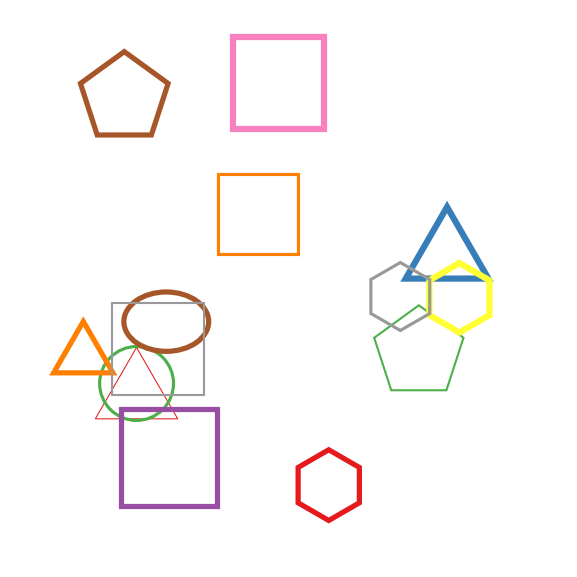[{"shape": "triangle", "thickness": 0.5, "radius": 0.41, "center": [0.236, 0.315]}, {"shape": "hexagon", "thickness": 2.5, "radius": 0.31, "center": [0.569, 0.159]}, {"shape": "triangle", "thickness": 3, "radius": 0.41, "center": [0.774, 0.558]}, {"shape": "circle", "thickness": 1.5, "radius": 0.32, "center": [0.236, 0.335]}, {"shape": "pentagon", "thickness": 1, "radius": 0.41, "center": [0.725, 0.389]}, {"shape": "square", "thickness": 2.5, "radius": 0.42, "center": [0.293, 0.207]}, {"shape": "triangle", "thickness": 2.5, "radius": 0.3, "center": [0.144, 0.383]}, {"shape": "square", "thickness": 1.5, "radius": 0.35, "center": [0.447, 0.628]}, {"shape": "hexagon", "thickness": 3, "radius": 0.3, "center": [0.796, 0.484]}, {"shape": "oval", "thickness": 2.5, "radius": 0.37, "center": [0.288, 0.442]}, {"shape": "pentagon", "thickness": 2.5, "radius": 0.4, "center": [0.215, 0.83]}, {"shape": "square", "thickness": 3, "radius": 0.4, "center": [0.483, 0.855]}, {"shape": "square", "thickness": 1, "radius": 0.4, "center": [0.273, 0.394]}, {"shape": "hexagon", "thickness": 1.5, "radius": 0.29, "center": [0.693, 0.486]}]